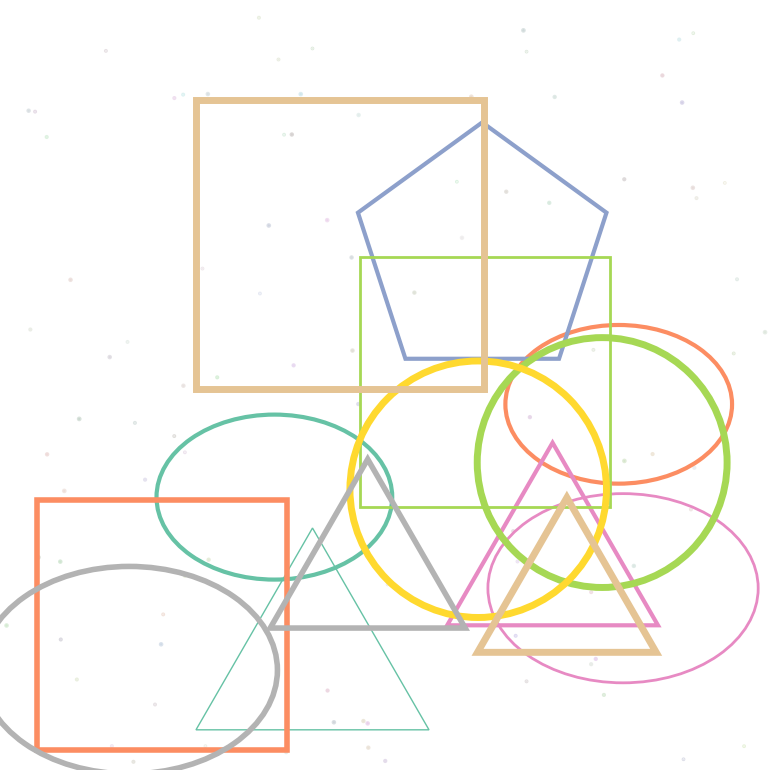[{"shape": "oval", "thickness": 1.5, "radius": 0.77, "center": [0.356, 0.354]}, {"shape": "triangle", "thickness": 0.5, "radius": 0.87, "center": [0.406, 0.14]}, {"shape": "square", "thickness": 2, "radius": 0.81, "center": [0.21, 0.188]}, {"shape": "oval", "thickness": 1.5, "radius": 0.74, "center": [0.804, 0.475]}, {"shape": "pentagon", "thickness": 1.5, "radius": 0.85, "center": [0.626, 0.671]}, {"shape": "oval", "thickness": 1, "radius": 0.88, "center": [0.809, 0.236]}, {"shape": "triangle", "thickness": 1.5, "radius": 0.79, "center": [0.718, 0.267]}, {"shape": "square", "thickness": 1, "radius": 0.81, "center": [0.63, 0.503]}, {"shape": "circle", "thickness": 2.5, "radius": 0.81, "center": [0.782, 0.399]}, {"shape": "circle", "thickness": 2.5, "radius": 0.83, "center": [0.621, 0.365]}, {"shape": "triangle", "thickness": 2.5, "radius": 0.67, "center": [0.736, 0.22]}, {"shape": "square", "thickness": 2.5, "radius": 0.94, "center": [0.441, 0.683]}, {"shape": "triangle", "thickness": 2, "radius": 0.73, "center": [0.478, 0.257]}, {"shape": "oval", "thickness": 2, "radius": 0.96, "center": [0.168, 0.13]}]